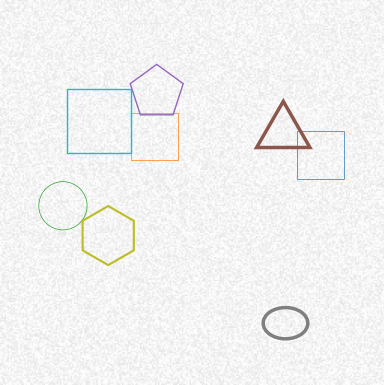[{"shape": "square", "thickness": 0.5, "radius": 0.31, "center": [0.832, 0.598]}, {"shape": "square", "thickness": 0.5, "radius": 0.3, "center": [0.401, 0.646]}, {"shape": "circle", "thickness": 0.5, "radius": 0.31, "center": [0.163, 0.466]}, {"shape": "pentagon", "thickness": 1, "radius": 0.36, "center": [0.407, 0.76]}, {"shape": "triangle", "thickness": 2.5, "radius": 0.4, "center": [0.736, 0.657]}, {"shape": "oval", "thickness": 2.5, "radius": 0.29, "center": [0.742, 0.161]}, {"shape": "hexagon", "thickness": 1.5, "radius": 0.38, "center": [0.281, 0.388]}, {"shape": "square", "thickness": 1, "radius": 0.42, "center": [0.257, 0.685]}]